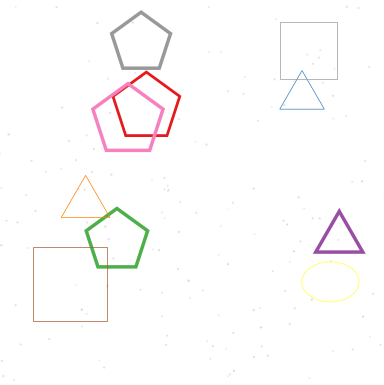[{"shape": "pentagon", "thickness": 2, "radius": 0.46, "center": [0.38, 0.722]}, {"shape": "triangle", "thickness": 0.5, "radius": 0.33, "center": [0.784, 0.75]}, {"shape": "pentagon", "thickness": 2.5, "radius": 0.42, "center": [0.304, 0.375]}, {"shape": "triangle", "thickness": 2.5, "radius": 0.35, "center": [0.881, 0.381]}, {"shape": "triangle", "thickness": 0.5, "radius": 0.37, "center": [0.222, 0.471]}, {"shape": "oval", "thickness": 0.5, "radius": 0.37, "center": [0.858, 0.268]}, {"shape": "square", "thickness": 0.5, "radius": 0.48, "center": [0.182, 0.262]}, {"shape": "pentagon", "thickness": 2.5, "radius": 0.48, "center": [0.332, 0.687]}, {"shape": "square", "thickness": 0.5, "radius": 0.37, "center": [0.802, 0.868]}, {"shape": "pentagon", "thickness": 2.5, "radius": 0.4, "center": [0.366, 0.888]}]